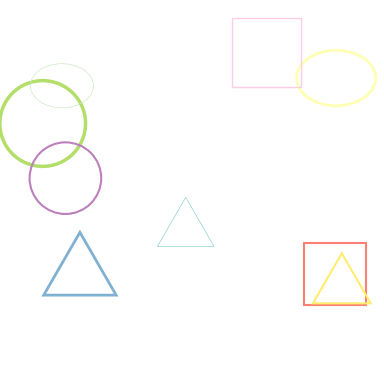[{"shape": "triangle", "thickness": 0.5, "radius": 0.42, "center": [0.482, 0.403]}, {"shape": "oval", "thickness": 2, "radius": 0.51, "center": [0.873, 0.797]}, {"shape": "square", "thickness": 1.5, "radius": 0.4, "center": [0.87, 0.289]}, {"shape": "triangle", "thickness": 2, "radius": 0.54, "center": [0.208, 0.288]}, {"shape": "circle", "thickness": 2.5, "radius": 0.56, "center": [0.111, 0.679]}, {"shape": "square", "thickness": 1, "radius": 0.45, "center": [0.692, 0.865]}, {"shape": "circle", "thickness": 1.5, "radius": 0.47, "center": [0.17, 0.537]}, {"shape": "oval", "thickness": 0.5, "radius": 0.41, "center": [0.161, 0.777]}, {"shape": "triangle", "thickness": 1.5, "radius": 0.43, "center": [0.888, 0.255]}]